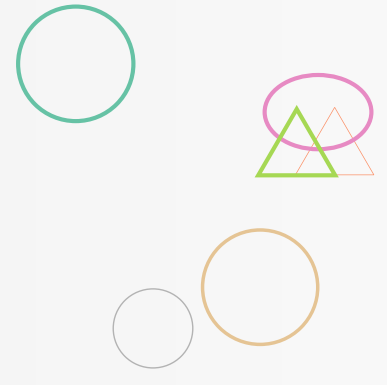[{"shape": "circle", "thickness": 3, "radius": 0.74, "center": [0.196, 0.834]}, {"shape": "triangle", "thickness": 0.5, "radius": 0.58, "center": [0.864, 0.604]}, {"shape": "oval", "thickness": 3, "radius": 0.69, "center": [0.821, 0.709]}, {"shape": "triangle", "thickness": 3, "radius": 0.57, "center": [0.766, 0.602]}, {"shape": "circle", "thickness": 2.5, "radius": 0.74, "center": [0.671, 0.254]}, {"shape": "circle", "thickness": 1, "radius": 0.51, "center": [0.395, 0.147]}]